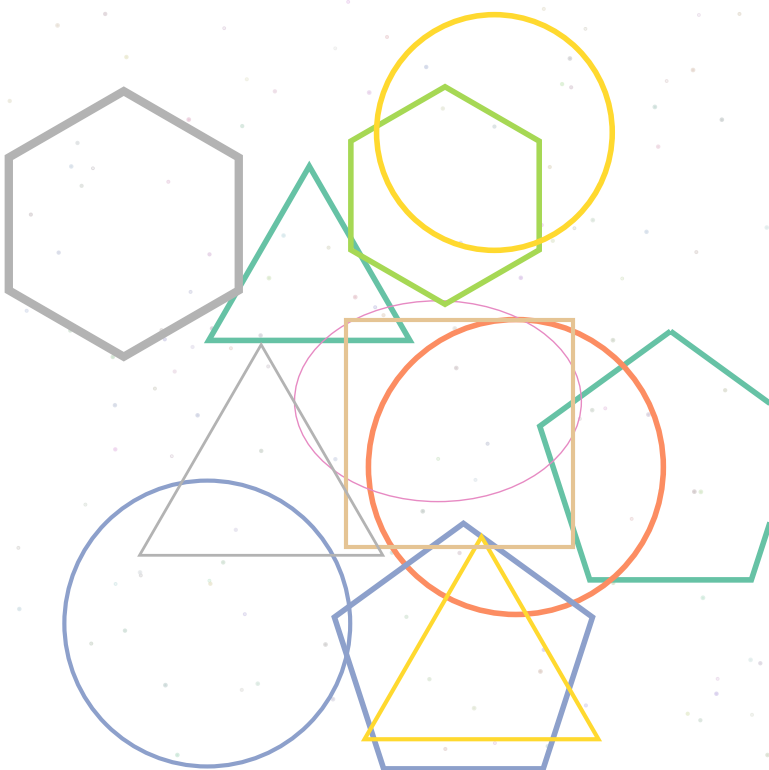[{"shape": "triangle", "thickness": 2, "radius": 0.75, "center": [0.402, 0.633]}, {"shape": "pentagon", "thickness": 2, "radius": 0.89, "center": [0.871, 0.391]}, {"shape": "circle", "thickness": 2, "radius": 0.96, "center": [0.67, 0.393]}, {"shape": "pentagon", "thickness": 2, "radius": 0.88, "center": [0.602, 0.144]}, {"shape": "circle", "thickness": 1.5, "radius": 0.93, "center": [0.269, 0.19]}, {"shape": "oval", "thickness": 0.5, "radius": 0.93, "center": [0.569, 0.479]}, {"shape": "hexagon", "thickness": 2, "radius": 0.71, "center": [0.578, 0.746]}, {"shape": "circle", "thickness": 2, "radius": 0.77, "center": [0.642, 0.828]}, {"shape": "triangle", "thickness": 1.5, "radius": 0.88, "center": [0.625, 0.128]}, {"shape": "square", "thickness": 1.5, "radius": 0.74, "center": [0.597, 0.437]}, {"shape": "triangle", "thickness": 1, "radius": 0.91, "center": [0.339, 0.37]}, {"shape": "hexagon", "thickness": 3, "radius": 0.86, "center": [0.161, 0.709]}]